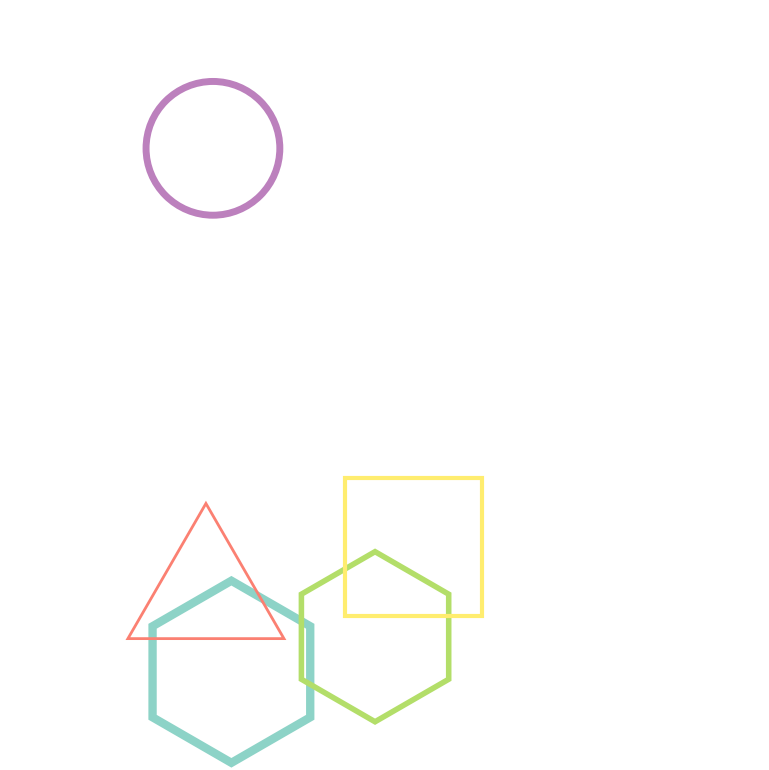[{"shape": "hexagon", "thickness": 3, "radius": 0.59, "center": [0.301, 0.128]}, {"shape": "triangle", "thickness": 1, "radius": 0.59, "center": [0.267, 0.229]}, {"shape": "hexagon", "thickness": 2, "radius": 0.55, "center": [0.487, 0.173]}, {"shape": "circle", "thickness": 2.5, "radius": 0.43, "center": [0.277, 0.807]}, {"shape": "square", "thickness": 1.5, "radius": 0.45, "center": [0.537, 0.29]}]